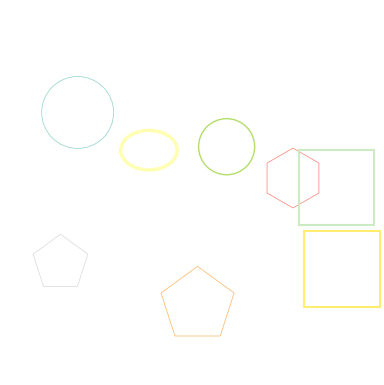[{"shape": "circle", "thickness": 0.5, "radius": 0.47, "center": [0.202, 0.708]}, {"shape": "oval", "thickness": 2.5, "radius": 0.37, "center": [0.387, 0.61]}, {"shape": "hexagon", "thickness": 0.5, "radius": 0.39, "center": [0.761, 0.538]}, {"shape": "pentagon", "thickness": 0.5, "radius": 0.5, "center": [0.513, 0.208]}, {"shape": "circle", "thickness": 1, "radius": 0.36, "center": [0.589, 0.619]}, {"shape": "pentagon", "thickness": 0.5, "radius": 0.37, "center": [0.157, 0.317]}, {"shape": "square", "thickness": 1.5, "radius": 0.49, "center": [0.873, 0.512]}, {"shape": "square", "thickness": 1.5, "radius": 0.49, "center": [0.889, 0.301]}]